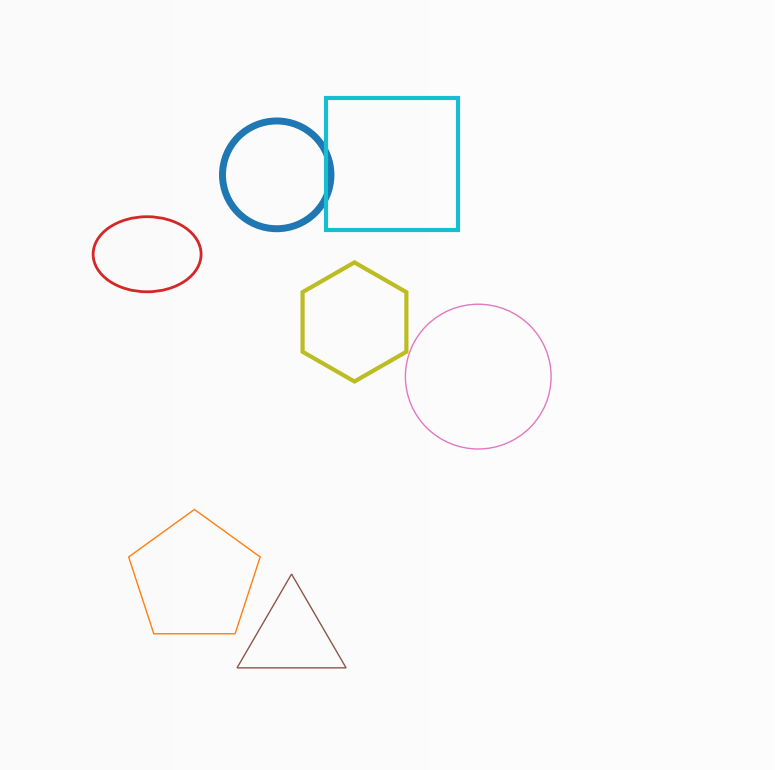[{"shape": "circle", "thickness": 2.5, "radius": 0.35, "center": [0.357, 0.773]}, {"shape": "pentagon", "thickness": 0.5, "radius": 0.45, "center": [0.251, 0.249]}, {"shape": "oval", "thickness": 1, "radius": 0.35, "center": [0.19, 0.67]}, {"shape": "triangle", "thickness": 0.5, "radius": 0.41, "center": [0.376, 0.173]}, {"shape": "circle", "thickness": 0.5, "radius": 0.47, "center": [0.617, 0.511]}, {"shape": "hexagon", "thickness": 1.5, "radius": 0.39, "center": [0.457, 0.582]}, {"shape": "square", "thickness": 1.5, "radius": 0.43, "center": [0.506, 0.787]}]